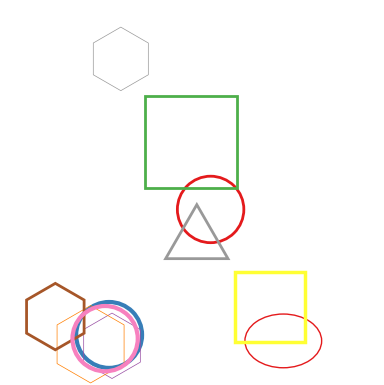[{"shape": "circle", "thickness": 2, "radius": 0.43, "center": [0.547, 0.456]}, {"shape": "oval", "thickness": 1, "radius": 0.5, "center": [0.736, 0.115]}, {"shape": "circle", "thickness": 3, "radius": 0.43, "center": [0.283, 0.13]}, {"shape": "square", "thickness": 2, "radius": 0.6, "center": [0.496, 0.63]}, {"shape": "hexagon", "thickness": 0.5, "radius": 0.42, "center": [0.291, 0.102]}, {"shape": "hexagon", "thickness": 0.5, "radius": 0.5, "center": [0.235, 0.106]}, {"shape": "square", "thickness": 2.5, "radius": 0.46, "center": [0.702, 0.203]}, {"shape": "hexagon", "thickness": 2, "radius": 0.43, "center": [0.144, 0.178]}, {"shape": "circle", "thickness": 3, "radius": 0.42, "center": [0.273, 0.12]}, {"shape": "hexagon", "thickness": 0.5, "radius": 0.41, "center": [0.314, 0.847]}, {"shape": "triangle", "thickness": 2, "radius": 0.47, "center": [0.511, 0.375]}]